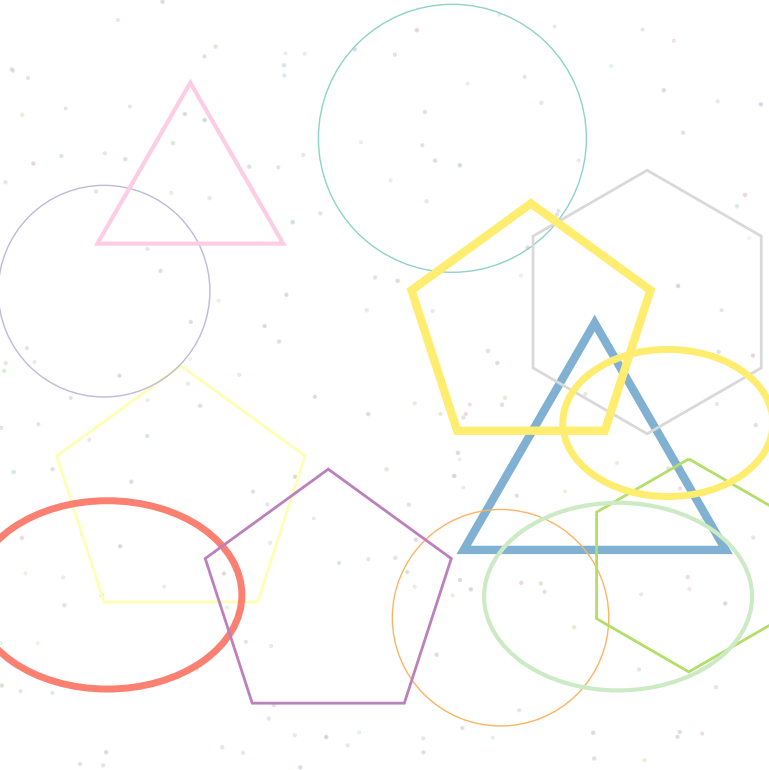[{"shape": "circle", "thickness": 0.5, "radius": 0.87, "center": [0.588, 0.82]}, {"shape": "pentagon", "thickness": 1, "radius": 0.85, "center": [0.235, 0.355]}, {"shape": "circle", "thickness": 0.5, "radius": 0.69, "center": [0.135, 0.622]}, {"shape": "oval", "thickness": 2.5, "radius": 0.87, "center": [0.139, 0.227]}, {"shape": "triangle", "thickness": 3, "radius": 0.98, "center": [0.772, 0.384]}, {"shape": "circle", "thickness": 0.5, "radius": 0.7, "center": [0.65, 0.198]}, {"shape": "hexagon", "thickness": 1, "radius": 0.69, "center": [0.895, 0.266]}, {"shape": "triangle", "thickness": 1.5, "radius": 0.7, "center": [0.247, 0.753]}, {"shape": "hexagon", "thickness": 1, "radius": 0.86, "center": [0.84, 0.608]}, {"shape": "pentagon", "thickness": 1, "radius": 0.84, "center": [0.426, 0.223]}, {"shape": "oval", "thickness": 1.5, "radius": 0.87, "center": [0.803, 0.225]}, {"shape": "oval", "thickness": 2.5, "radius": 0.68, "center": [0.867, 0.451]}, {"shape": "pentagon", "thickness": 3, "radius": 0.82, "center": [0.69, 0.573]}]